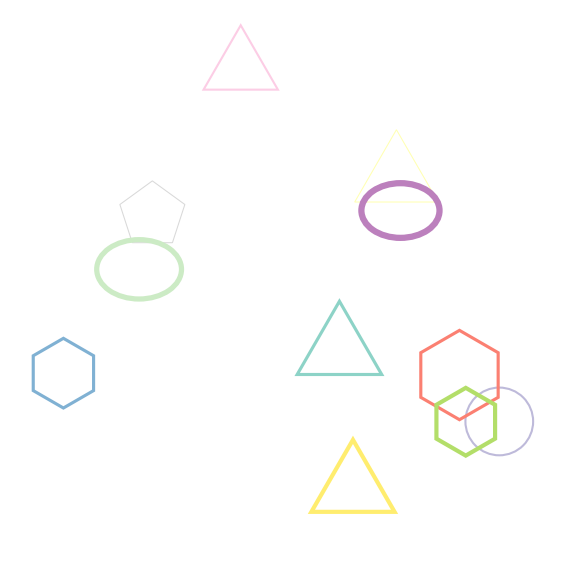[{"shape": "triangle", "thickness": 1.5, "radius": 0.42, "center": [0.588, 0.393]}, {"shape": "triangle", "thickness": 0.5, "radius": 0.42, "center": [0.686, 0.691]}, {"shape": "circle", "thickness": 1, "radius": 0.29, "center": [0.865, 0.269]}, {"shape": "hexagon", "thickness": 1.5, "radius": 0.39, "center": [0.796, 0.35]}, {"shape": "hexagon", "thickness": 1.5, "radius": 0.3, "center": [0.11, 0.353]}, {"shape": "hexagon", "thickness": 2, "radius": 0.29, "center": [0.807, 0.269]}, {"shape": "triangle", "thickness": 1, "radius": 0.37, "center": [0.417, 0.881]}, {"shape": "pentagon", "thickness": 0.5, "radius": 0.3, "center": [0.264, 0.627]}, {"shape": "oval", "thickness": 3, "radius": 0.34, "center": [0.693, 0.635]}, {"shape": "oval", "thickness": 2.5, "radius": 0.37, "center": [0.241, 0.533]}, {"shape": "triangle", "thickness": 2, "radius": 0.42, "center": [0.611, 0.154]}]